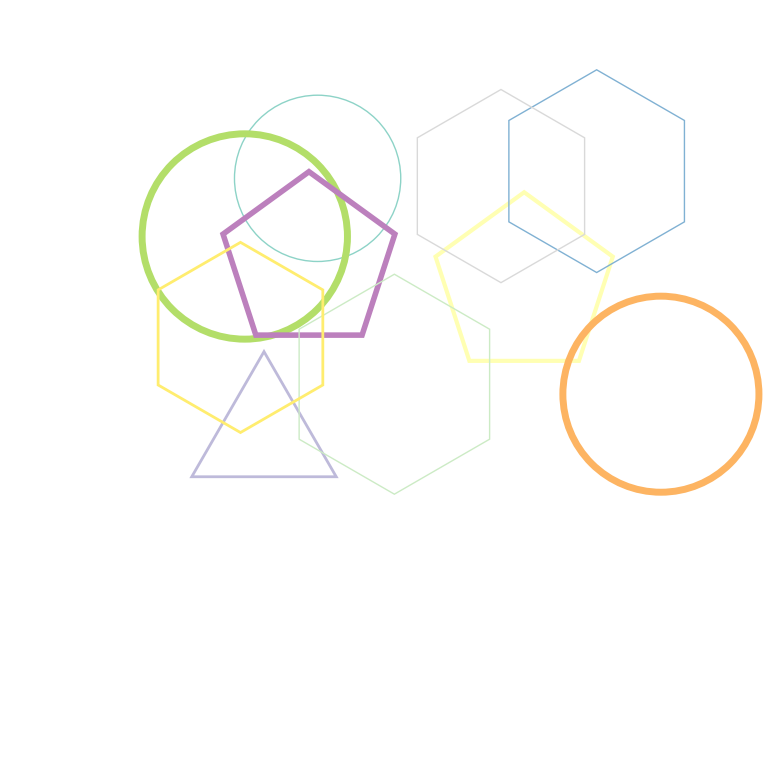[{"shape": "circle", "thickness": 0.5, "radius": 0.54, "center": [0.412, 0.768]}, {"shape": "pentagon", "thickness": 1.5, "radius": 0.61, "center": [0.681, 0.629]}, {"shape": "triangle", "thickness": 1, "radius": 0.54, "center": [0.343, 0.435]}, {"shape": "hexagon", "thickness": 0.5, "radius": 0.66, "center": [0.775, 0.778]}, {"shape": "circle", "thickness": 2.5, "radius": 0.64, "center": [0.858, 0.488]}, {"shape": "circle", "thickness": 2.5, "radius": 0.67, "center": [0.318, 0.693]}, {"shape": "hexagon", "thickness": 0.5, "radius": 0.63, "center": [0.651, 0.758]}, {"shape": "pentagon", "thickness": 2, "radius": 0.59, "center": [0.401, 0.66]}, {"shape": "hexagon", "thickness": 0.5, "radius": 0.71, "center": [0.512, 0.501]}, {"shape": "hexagon", "thickness": 1, "radius": 0.62, "center": [0.312, 0.562]}]